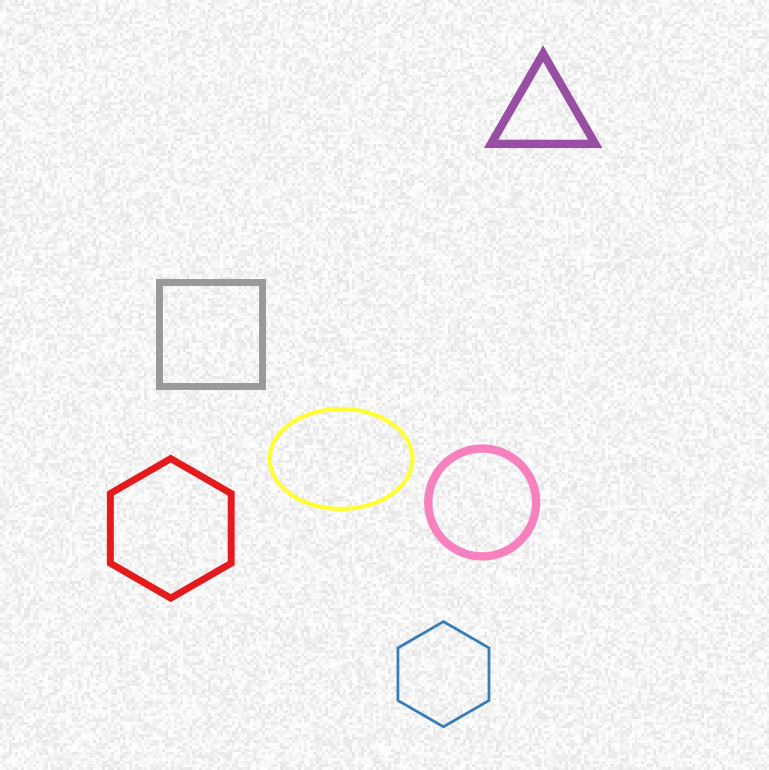[{"shape": "hexagon", "thickness": 2.5, "radius": 0.45, "center": [0.222, 0.314]}, {"shape": "hexagon", "thickness": 1, "radius": 0.34, "center": [0.576, 0.124]}, {"shape": "triangle", "thickness": 3, "radius": 0.39, "center": [0.705, 0.852]}, {"shape": "oval", "thickness": 1.5, "radius": 0.46, "center": [0.443, 0.404]}, {"shape": "circle", "thickness": 3, "radius": 0.35, "center": [0.626, 0.347]}, {"shape": "square", "thickness": 2.5, "radius": 0.34, "center": [0.273, 0.566]}]